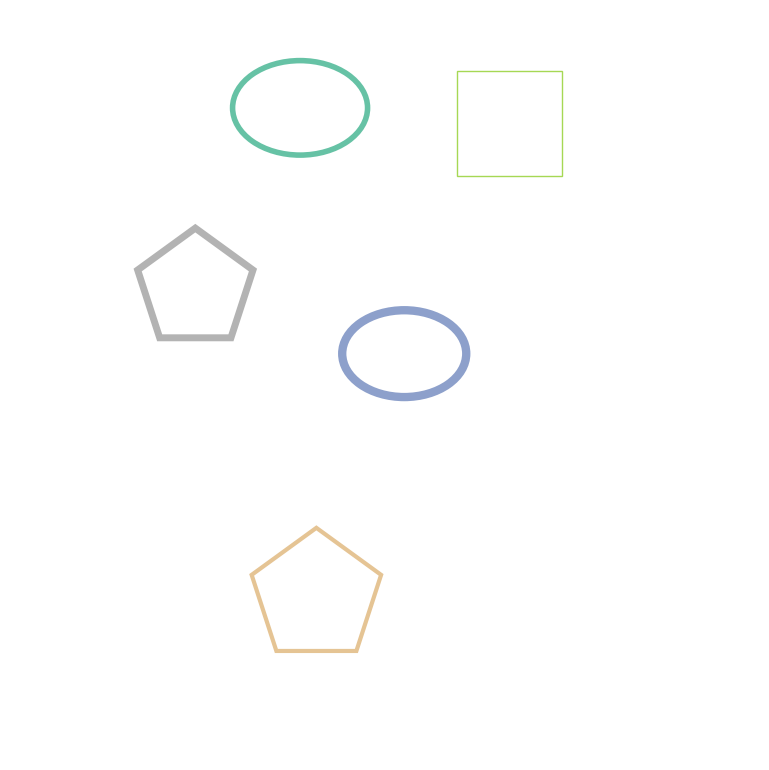[{"shape": "oval", "thickness": 2, "radius": 0.44, "center": [0.39, 0.86]}, {"shape": "oval", "thickness": 3, "radius": 0.4, "center": [0.525, 0.541]}, {"shape": "square", "thickness": 0.5, "radius": 0.34, "center": [0.662, 0.84]}, {"shape": "pentagon", "thickness": 1.5, "radius": 0.44, "center": [0.411, 0.226]}, {"shape": "pentagon", "thickness": 2.5, "radius": 0.39, "center": [0.254, 0.625]}]